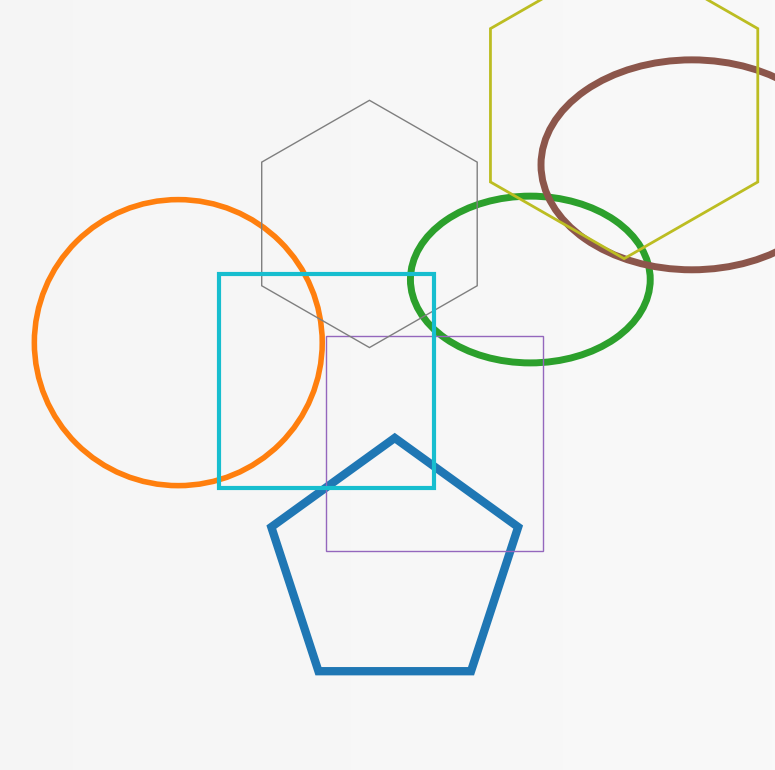[{"shape": "pentagon", "thickness": 3, "radius": 0.84, "center": [0.509, 0.264]}, {"shape": "circle", "thickness": 2, "radius": 0.93, "center": [0.23, 0.555]}, {"shape": "oval", "thickness": 2.5, "radius": 0.77, "center": [0.684, 0.637]}, {"shape": "square", "thickness": 0.5, "radius": 0.7, "center": [0.56, 0.424]}, {"shape": "oval", "thickness": 2.5, "radius": 0.97, "center": [0.893, 0.786]}, {"shape": "hexagon", "thickness": 0.5, "radius": 0.8, "center": [0.477, 0.709]}, {"shape": "hexagon", "thickness": 1, "radius": 1.0, "center": [0.805, 0.863]}, {"shape": "square", "thickness": 1.5, "radius": 0.69, "center": [0.421, 0.505]}]